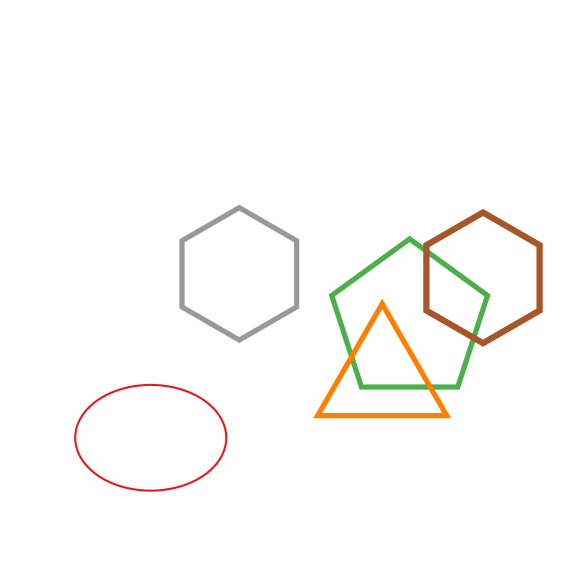[{"shape": "oval", "thickness": 1, "radius": 0.65, "center": [0.261, 0.241]}, {"shape": "pentagon", "thickness": 2.5, "radius": 0.71, "center": [0.709, 0.444]}, {"shape": "triangle", "thickness": 2.5, "radius": 0.64, "center": [0.662, 0.344]}, {"shape": "hexagon", "thickness": 3, "radius": 0.57, "center": [0.836, 0.518]}, {"shape": "hexagon", "thickness": 2.5, "radius": 0.57, "center": [0.414, 0.525]}]